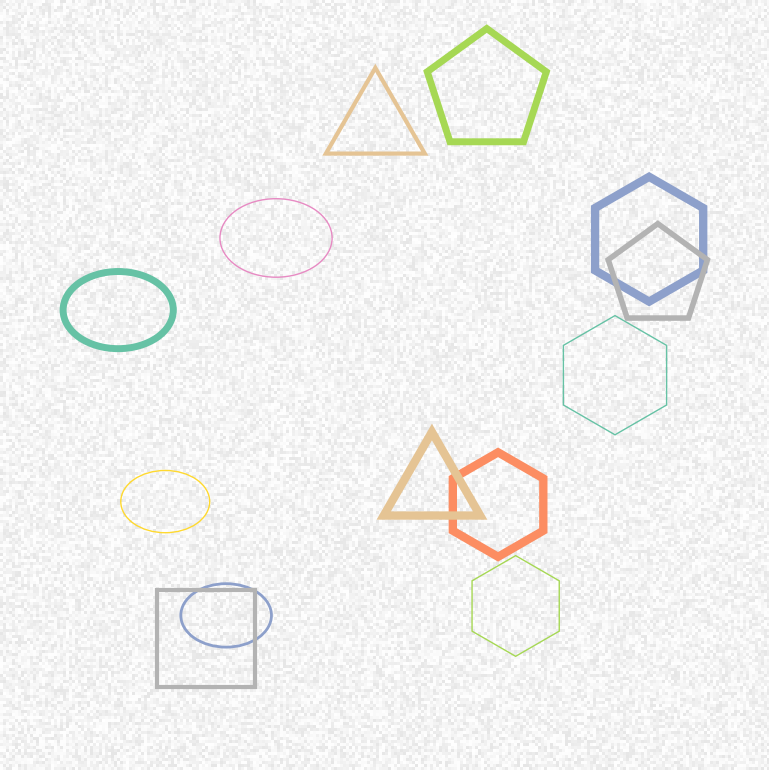[{"shape": "oval", "thickness": 2.5, "radius": 0.36, "center": [0.154, 0.597]}, {"shape": "hexagon", "thickness": 0.5, "radius": 0.39, "center": [0.799, 0.513]}, {"shape": "hexagon", "thickness": 3, "radius": 0.34, "center": [0.647, 0.345]}, {"shape": "oval", "thickness": 1, "radius": 0.29, "center": [0.294, 0.201]}, {"shape": "hexagon", "thickness": 3, "radius": 0.41, "center": [0.843, 0.689]}, {"shape": "oval", "thickness": 0.5, "radius": 0.36, "center": [0.358, 0.691]}, {"shape": "pentagon", "thickness": 2.5, "radius": 0.41, "center": [0.632, 0.882]}, {"shape": "hexagon", "thickness": 0.5, "radius": 0.33, "center": [0.67, 0.213]}, {"shape": "oval", "thickness": 0.5, "radius": 0.29, "center": [0.215, 0.349]}, {"shape": "triangle", "thickness": 3, "radius": 0.36, "center": [0.561, 0.367]}, {"shape": "triangle", "thickness": 1.5, "radius": 0.37, "center": [0.487, 0.838]}, {"shape": "pentagon", "thickness": 2, "radius": 0.34, "center": [0.854, 0.642]}, {"shape": "square", "thickness": 1.5, "radius": 0.32, "center": [0.267, 0.171]}]